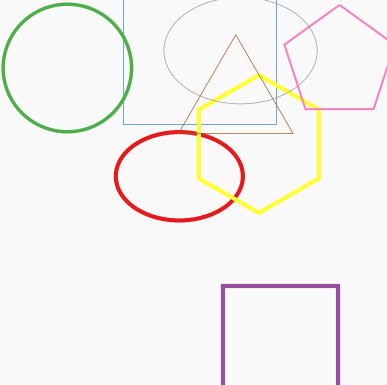[{"shape": "oval", "thickness": 3, "radius": 0.82, "center": [0.463, 0.542]}, {"shape": "square", "thickness": 0.5, "radius": 0.99, "center": [0.516, 0.875]}, {"shape": "circle", "thickness": 2.5, "radius": 0.83, "center": [0.174, 0.823]}, {"shape": "square", "thickness": 3, "radius": 0.74, "center": [0.723, 0.107]}, {"shape": "hexagon", "thickness": 3, "radius": 0.89, "center": [0.668, 0.626]}, {"shape": "triangle", "thickness": 0.5, "radius": 0.86, "center": [0.608, 0.738]}, {"shape": "pentagon", "thickness": 1.5, "radius": 0.75, "center": [0.876, 0.838]}, {"shape": "oval", "thickness": 0.5, "radius": 0.99, "center": [0.621, 0.868]}]